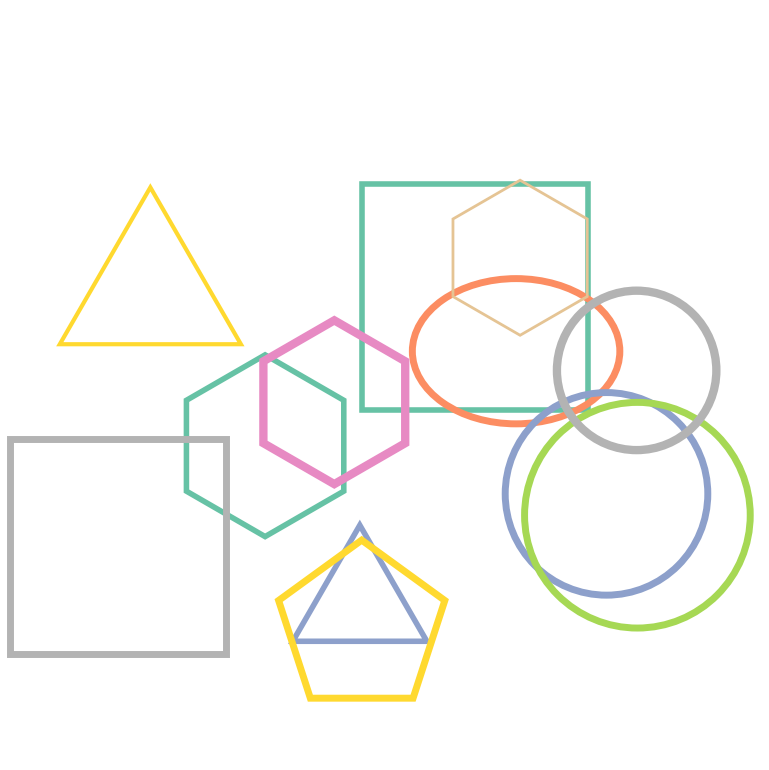[{"shape": "square", "thickness": 2, "radius": 0.73, "center": [0.617, 0.615]}, {"shape": "hexagon", "thickness": 2, "radius": 0.59, "center": [0.344, 0.421]}, {"shape": "oval", "thickness": 2.5, "radius": 0.67, "center": [0.67, 0.544]}, {"shape": "triangle", "thickness": 2, "radius": 0.5, "center": [0.467, 0.217]}, {"shape": "circle", "thickness": 2.5, "radius": 0.66, "center": [0.788, 0.359]}, {"shape": "hexagon", "thickness": 3, "radius": 0.53, "center": [0.434, 0.478]}, {"shape": "circle", "thickness": 2.5, "radius": 0.73, "center": [0.828, 0.331]}, {"shape": "pentagon", "thickness": 2.5, "radius": 0.57, "center": [0.47, 0.185]}, {"shape": "triangle", "thickness": 1.5, "radius": 0.68, "center": [0.195, 0.621]}, {"shape": "hexagon", "thickness": 1, "radius": 0.5, "center": [0.675, 0.665]}, {"shape": "square", "thickness": 2.5, "radius": 0.7, "center": [0.153, 0.29]}, {"shape": "circle", "thickness": 3, "radius": 0.52, "center": [0.827, 0.519]}]